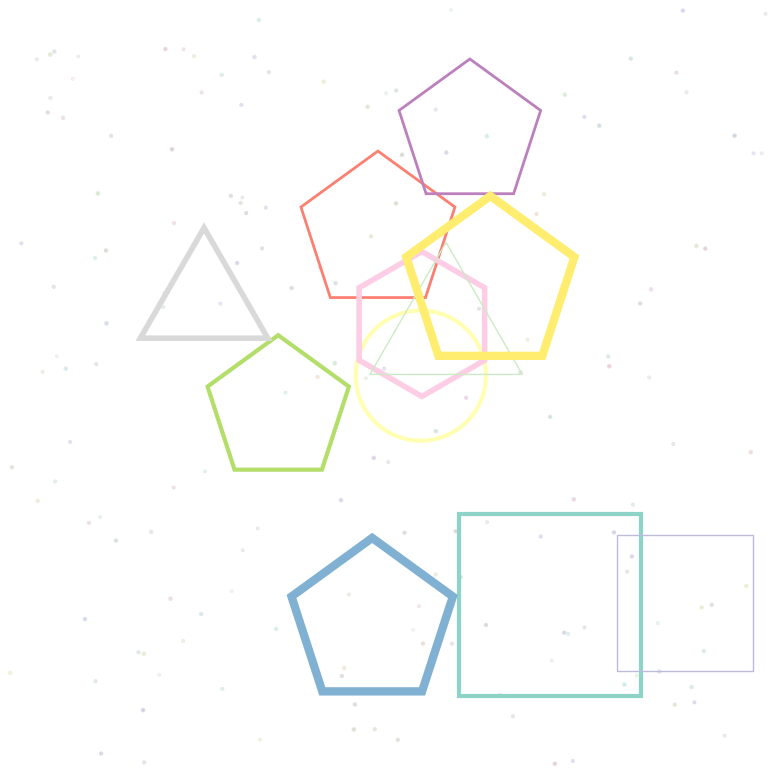[{"shape": "square", "thickness": 1.5, "radius": 0.59, "center": [0.714, 0.215]}, {"shape": "circle", "thickness": 1.5, "radius": 0.42, "center": [0.546, 0.512]}, {"shape": "square", "thickness": 0.5, "radius": 0.44, "center": [0.889, 0.217]}, {"shape": "pentagon", "thickness": 1, "radius": 0.53, "center": [0.491, 0.699]}, {"shape": "pentagon", "thickness": 3, "radius": 0.55, "center": [0.483, 0.191]}, {"shape": "pentagon", "thickness": 1.5, "radius": 0.48, "center": [0.361, 0.468]}, {"shape": "hexagon", "thickness": 2, "radius": 0.47, "center": [0.548, 0.579]}, {"shape": "triangle", "thickness": 2, "radius": 0.48, "center": [0.265, 0.609]}, {"shape": "pentagon", "thickness": 1, "radius": 0.48, "center": [0.61, 0.827]}, {"shape": "triangle", "thickness": 0.5, "radius": 0.57, "center": [0.579, 0.571]}, {"shape": "pentagon", "thickness": 3, "radius": 0.57, "center": [0.637, 0.631]}]